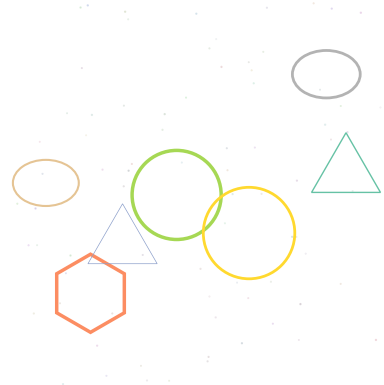[{"shape": "triangle", "thickness": 1, "radius": 0.52, "center": [0.899, 0.552]}, {"shape": "hexagon", "thickness": 2.5, "radius": 0.51, "center": [0.235, 0.238]}, {"shape": "triangle", "thickness": 0.5, "radius": 0.52, "center": [0.318, 0.367]}, {"shape": "circle", "thickness": 2.5, "radius": 0.58, "center": [0.459, 0.494]}, {"shape": "circle", "thickness": 2, "radius": 0.59, "center": [0.647, 0.395]}, {"shape": "oval", "thickness": 1.5, "radius": 0.43, "center": [0.119, 0.525]}, {"shape": "oval", "thickness": 2, "radius": 0.44, "center": [0.848, 0.807]}]